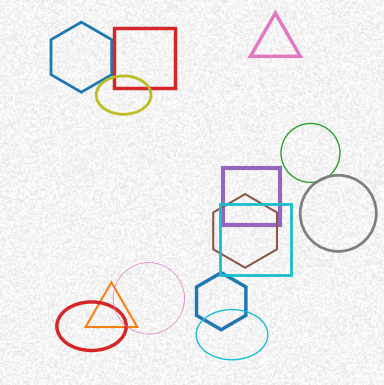[{"shape": "hexagon", "thickness": 2, "radius": 0.45, "center": [0.211, 0.852]}, {"shape": "hexagon", "thickness": 2.5, "radius": 0.37, "center": [0.575, 0.218]}, {"shape": "triangle", "thickness": 1.5, "radius": 0.39, "center": [0.289, 0.189]}, {"shape": "circle", "thickness": 1, "radius": 0.38, "center": [0.806, 0.603]}, {"shape": "square", "thickness": 2.5, "radius": 0.39, "center": [0.376, 0.85]}, {"shape": "oval", "thickness": 2.5, "radius": 0.45, "center": [0.238, 0.153]}, {"shape": "square", "thickness": 3, "radius": 0.37, "center": [0.654, 0.49]}, {"shape": "hexagon", "thickness": 1.5, "radius": 0.48, "center": [0.637, 0.4]}, {"shape": "triangle", "thickness": 2.5, "radius": 0.37, "center": [0.715, 0.891]}, {"shape": "circle", "thickness": 0.5, "radius": 0.46, "center": [0.387, 0.225]}, {"shape": "circle", "thickness": 2, "radius": 0.49, "center": [0.879, 0.446]}, {"shape": "oval", "thickness": 2, "radius": 0.36, "center": [0.321, 0.753]}, {"shape": "square", "thickness": 2, "radius": 0.46, "center": [0.663, 0.378]}, {"shape": "oval", "thickness": 1, "radius": 0.47, "center": [0.603, 0.131]}]